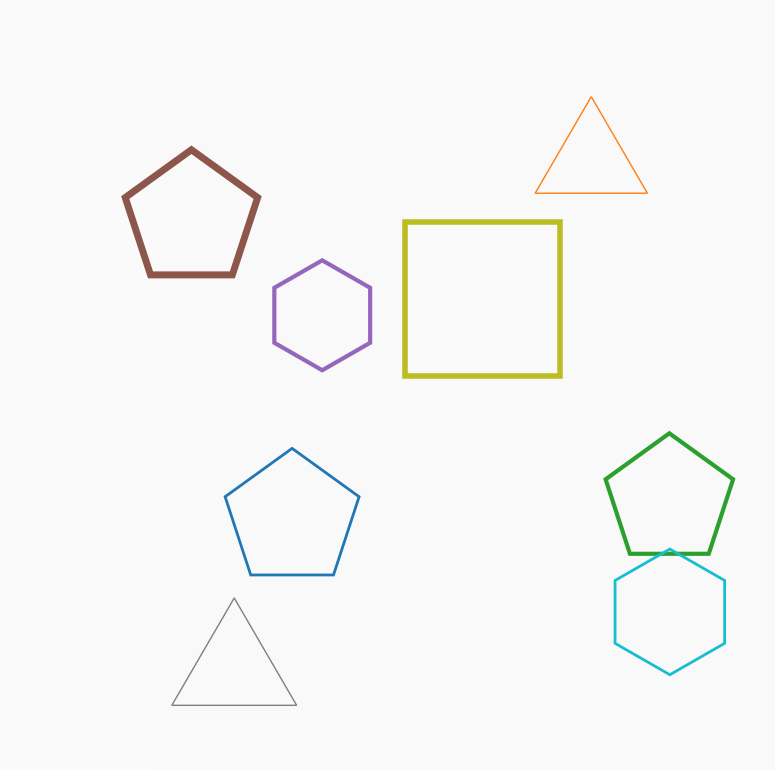[{"shape": "pentagon", "thickness": 1, "radius": 0.45, "center": [0.377, 0.327]}, {"shape": "triangle", "thickness": 0.5, "radius": 0.42, "center": [0.763, 0.791]}, {"shape": "pentagon", "thickness": 1.5, "radius": 0.43, "center": [0.864, 0.351]}, {"shape": "hexagon", "thickness": 1.5, "radius": 0.36, "center": [0.416, 0.591]}, {"shape": "pentagon", "thickness": 2.5, "radius": 0.45, "center": [0.247, 0.716]}, {"shape": "triangle", "thickness": 0.5, "radius": 0.46, "center": [0.302, 0.13]}, {"shape": "square", "thickness": 2, "radius": 0.5, "center": [0.622, 0.612]}, {"shape": "hexagon", "thickness": 1, "radius": 0.41, "center": [0.864, 0.205]}]